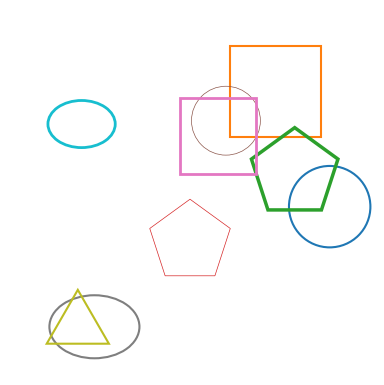[{"shape": "circle", "thickness": 1.5, "radius": 0.53, "center": [0.856, 0.463]}, {"shape": "square", "thickness": 1.5, "radius": 0.59, "center": [0.716, 0.761]}, {"shape": "pentagon", "thickness": 2.5, "radius": 0.59, "center": [0.765, 0.55]}, {"shape": "pentagon", "thickness": 0.5, "radius": 0.55, "center": [0.494, 0.373]}, {"shape": "circle", "thickness": 0.5, "radius": 0.45, "center": [0.587, 0.687]}, {"shape": "square", "thickness": 2, "radius": 0.49, "center": [0.567, 0.646]}, {"shape": "oval", "thickness": 1.5, "radius": 0.58, "center": [0.245, 0.151]}, {"shape": "triangle", "thickness": 1.5, "radius": 0.47, "center": [0.202, 0.154]}, {"shape": "oval", "thickness": 2, "radius": 0.44, "center": [0.212, 0.678]}]